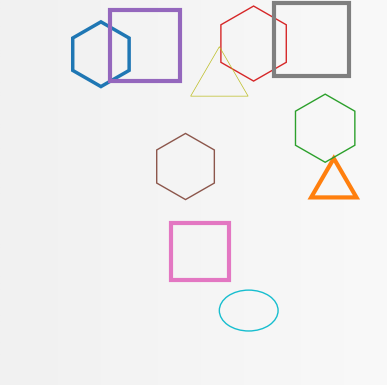[{"shape": "hexagon", "thickness": 2.5, "radius": 0.42, "center": [0.26, 0.859]}, {"shape": "triangle", "thickness": 3, "radius": 0.34, "center": [0.861, 0.521]}, {"shape": "hexagon", "thickness": 1, "radius": 0.44, "center": [0.839, 0.667]}, {"shape": "hexagon", "thickness": 1, "radius": 0.49, "center": [0.654, 0.887]}, {"shape": "square", "thickness": 3, "radius": 0.46, "center": [0.375, 0.882]}, {"shape": "hexagon", "thickness": 1, "radius": 0.43, "center": [0.479, 0.568]}, {"shape": "square", "thickness": 3, "radius": 0.37, "center": [0.516, 0.348]}, {"shape": "square", "thickness": 3, "radius": 0.48, "center": [0.804, 0.897]}, {"shape": "triangle", "thickness": 0.5, "radius": 0.43, "center": [0.566, 0.793]}, {"shape": "oval", "thickness": 1, "radius": 0.38, "center": [0.642, 0.193]}]